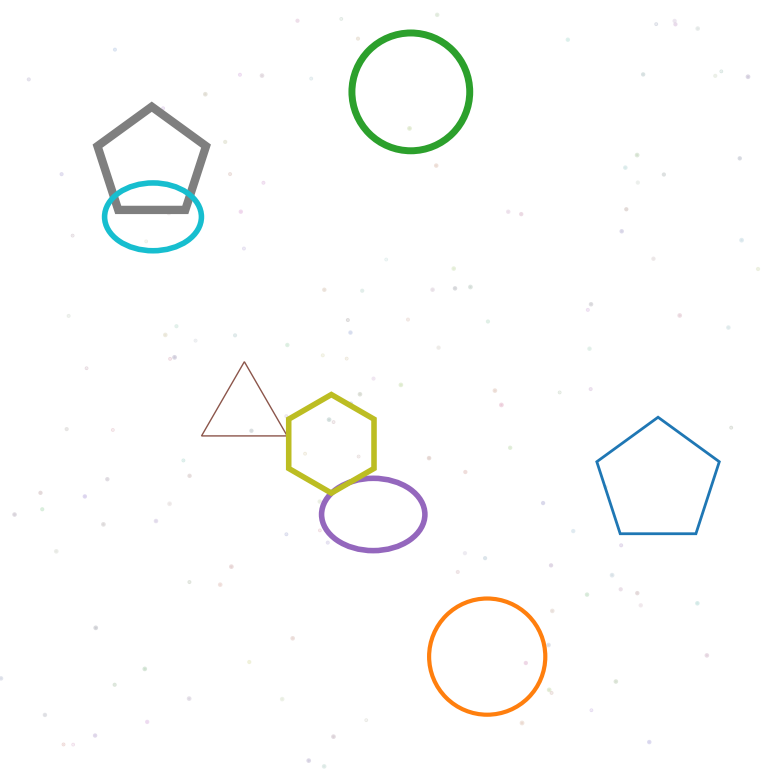[{"shape": "pentagon", "thickness": 1, "radius": 0.42, "center": [0.855, 0.375]}, {"shape": "circle", "thickness": 1.5, "radius": 0.38, "center": [0.633, 0.147]}, {"shape": "circle", "thickness": 2.5, "radius": 0.38, "center": [0.534, 0.881]}, {"shape": "oval", "thickness": 2, "radius": 0.34, "center": [0.485, 0.332]}, {"shape": "triangle", "thickness": 0.5, "radius": 0.32, "center": [0.317, 0.466]}, {"shape": "pentagon", "thickness": 3, "radius": 0.37, "center": [0.197, 0.787]}, {"shape": "hexagon", "thickness": 2, "radius": 0.32, "center": [0.43, 0.424]}, {"shape": "oval", "thickness": 2, "radius": 0.31, "center": [0.199, 0.718]}]